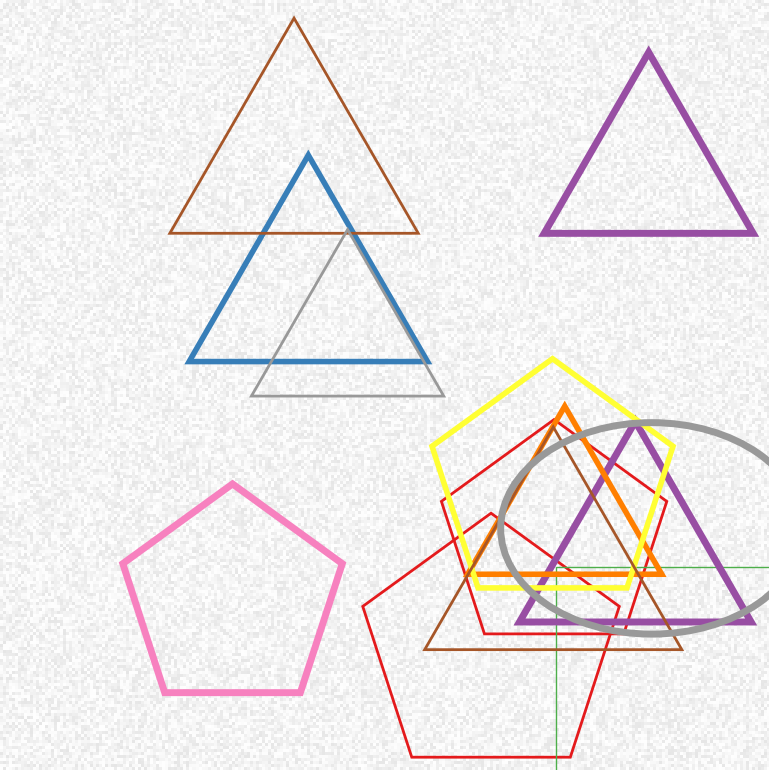[{"shape": "pentagon", "thickness": 1, "radius": 0.77, "center": [0.72, 0.301]}, {"shape": "pentagon", "thickness": 1, "radius": 0.88, "center": [0.638, 0.158]}, {"shape": "triangle", "thickness": 2, "radius": 0.89, "center": [0.4, 0.62]}, {"shape": "square", "thickness": 0.5, "radius": 0.78, "center": [0.879, 0.107]}, {"shape": "triangle", "thickness": 2.5, "radius": 0.78, "center": [0.842, 0.775]}, {"shape": "triangle", "thickness": 2.5, "radius": 0.87, "center": [0.825, 0.279]}, {"shape": "triangle", "thickness": 2, "radius": 0.73, "center": [0.733, 0.327]}, {"shape": "pentagon", "thickness": 2, "radius": 0.82, "center": [0.718, 0.37]}, {"shape": "triangle", "thickness": 1, "radius": 0.93, "center": [0.382, 0.79]}, {"shape": "triangle", "thickness": 1, "radius": 0.96, "center": [0.719, 0.253]}, {"shape": "pentagon", "thickness": 2.5, "radius": 0.75, "center": [0.302, 0.222]}, {"shape": "triangle", "thickness": 1, "radius": 0.72, "center": [0.451, 0.558]}, {"shape": "oval", "thickness": 2.5, "radius": 0.98, "center": [0.846, 0.314]}]